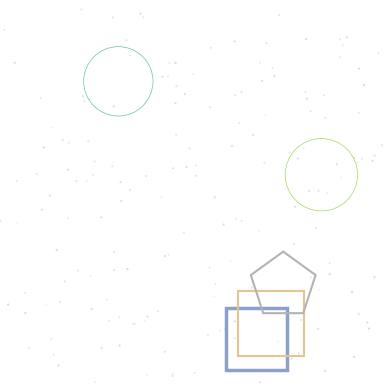[{"shape": "circle", "thickness": 0.5, "radius": 0.45, "center": [0.307, 0.789]}, {"shape": "square", "thickness": 2.5, "radius": 0.4, "center": [0.666, 0.119]}, {"shape": "circle", "thickness": 0.5, "radius": 0.47, "center": [0.835, 0.546]}, {"shape": "square", "thickness": 1.5, "radius": 0.43, "center": [0.705, 0.16]}, {"shape": "pentagon", "thickness": 1.5, "radius": 0.44, "center": [0.736, 0.258]}]